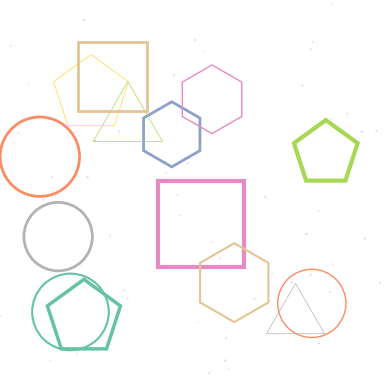[{"shape": "pentagon", "thickness": 2.5, "radius": 0.5, "center": [0.218, 0.175]}, {"shape": "circle", "thickness": 1.5, "radius": 0.5, "center": [0.183, 0.19]}, {"shape": "circle", "thickness": 2, "radius": 0.52, "center": [0.103, 0.593]}, {"shape": "circle", "thickness": 1, "radius": 0.44, "center": [0.81, 0.212]}, {"shape": "hexagon", "thickness": 2, "radius": 0.42, "center": [0.446, 0.651]}, {"shape": "square", "thickness": 3, "radius": 0.56, "center": [0.522, 0.419]}, {"shape": "hexagon", "thickness": 1, "radius": 0.45, "center": [0.551, 0.742]}, {"shape": "triangle", "thickness": 0.5, "radius": 0.52, "center": [0.332, 0.684]}, {"shape": "pentagon", "thickness": 3, "radius": 0.43, "center": [0.846, 0.601]}, {"shape": "pentagon", "thickness": 0.5, "radius": 0.51, "center": [0.237, 0.756]}, {"shape": "square", "thickness": 2, "radius": 0.45, "center": [0.292, 0.801]}, {"shape": "hexagon", "thickness": 1.5, "radius": 0.51, "center": [0.608, 0.266]}, {"shape": "triangle", "thickness": 0.5, "radius": 0.44, "center": [0.768, 0.177]}, {"shape": "circle", "thickness": 2, "radius": 0.44, "center": [0.151, 0.385]}]